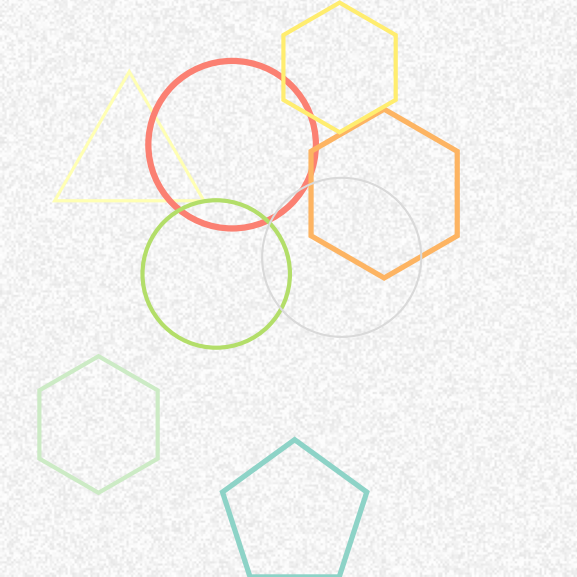[{"shape": "pentagon", "thickness": 2.5, "radius": 0.66, "center": [0.51, 0.106]}, {"shape": "triangle", "thickness": 1.5, "radius": 0.75, "center": [0.224, 0.726]}, {"shape": "circle", "thickness": 3, "radius": 0.73, "center": [0.402, 0.749]}, {"shape": "hexagon", "thickness": 2.5, "radius": 0.73, "center": [0.665, 0.664]}, {"shape": "circle", "thickness": 2, "radius": 0.64, "center": [0.374, 0.525]}, {"shape": "circle", "thickness": 1, "radius": 0.69, "center": [0.592, 0.554]}, {"shape": "hexagon", "thickness": 2, "radius": 0.59, "center": [0.171, 0.264]}, {"shape": "hexagon", "thickness": 2, "radius": 0.56, "center": [0.588, 0.882]}]